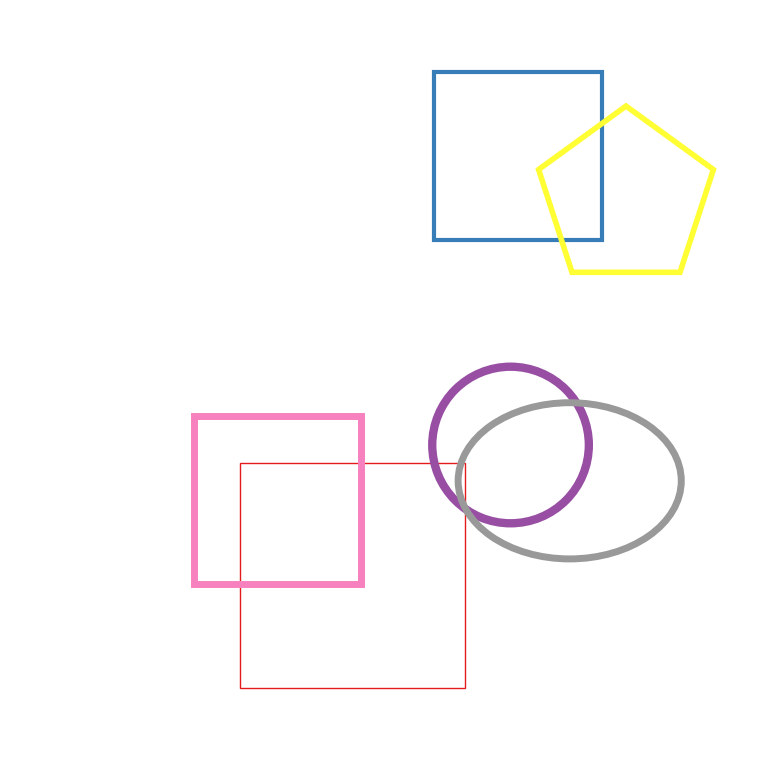[{"shape": "square", "thickness": 0.5, "radius": 0.73, "center": [0.458, 0.253]}, {"shape": "square", "thickness": 1.5, "radius": 0.55, "center": [0.672, 0.798]}, {"shape": "circle", "thickness": 3, "radius": 0.51, "center": [0.663, 0.422]}, {"shape": "pentagon", "thickness": 2, "radius": 0.6, "center": [0.813, 0.743]}, {"shape": "square", "thickness": 2.5, "radius": 0.54, "center": [0.36, 0.351]}, {"shape": "oval", "thickness": 2.5, "radius": 0.72, "center": [0.74, 0.376]}]